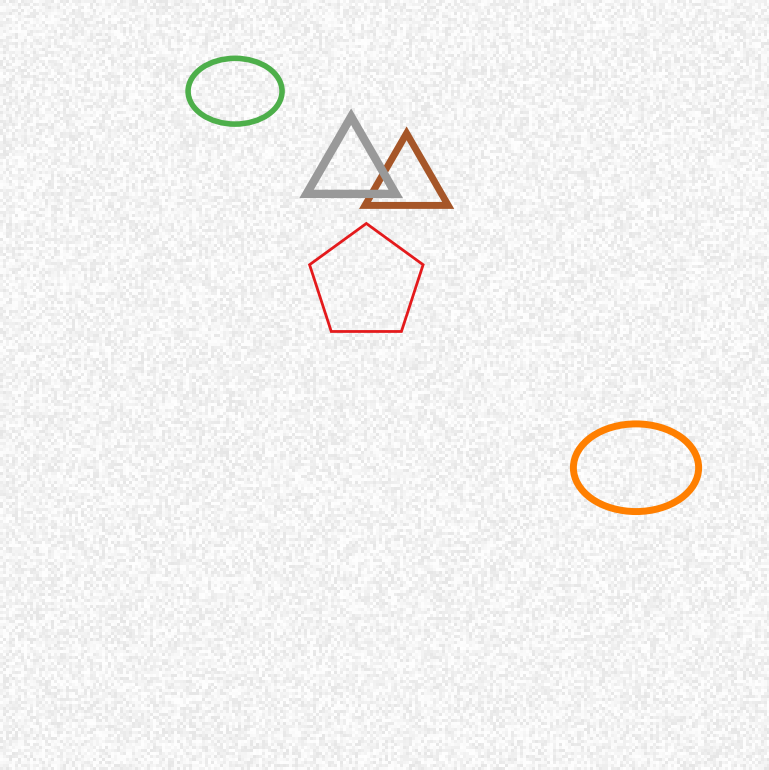[{"shape": "pentagon", "thickness": 1, "radius": 0.39, "center": [0.476, 0.632]}, {"shape": "oval", "thickness": 2, "radius": 0.31, "center": [0.305, 0.882]}, {"shape": "oval", "thickness": 2.5, "radius": 0.41, "center": [0.826, 0.393]}, {"shape": "triangle", "thickness": 2.5, "radius": 0.31, "center": [0.528, 0.764]}, {"shape": "triangle", "thickness": 3, "radius": 0.33, "center": [0.456, 0.782]}]